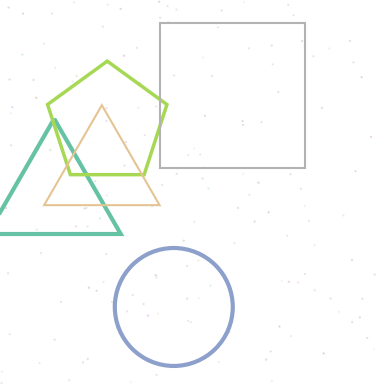[{"shape": "triangle", "thickness": 3, "radius": 1.0, "center": [0.141, 0.492]}, {"shape": "circle", "thickness": 3, "radius": 0.77, "center": [0.451, 0.203]}, {"shape": "pentagon", "thickness": 2.5, "radius": 0.81, "center": [0.279, 0.678]}, {"shape": "triangle", "thickness": 1.5, "radius": 0.87, "center": [0.265, 0.554]}, {"shape": "square", "thickness": 1.5, "radius": 0.94, "center": [0.604, 0.751]}]